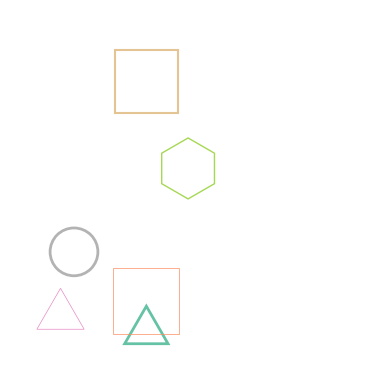[{"shape": "triangle", "thickness": 2, "radius": 0.33, "center": [0.38, 0.14]}, {"shape": "square", "thickness": 0.5, "radius": 0.43, "center": [0.379, 0.219]}, {"shape": "triangle", "thickness": 0.5, "radius": 0.35, "center": [0.157, 0.18]}, {"shape": "hexagon", "thickness": 1, "radius": 0.4, "center": [0.489, 0.562]}, {"shape": "square", "thickness": 1.5, "radius": 0.41, "center": [0.38, 0.788]}, {"shape": "circle", "thickness": 2, "radius": 0.31, "center": [0.192, 0.346]}]